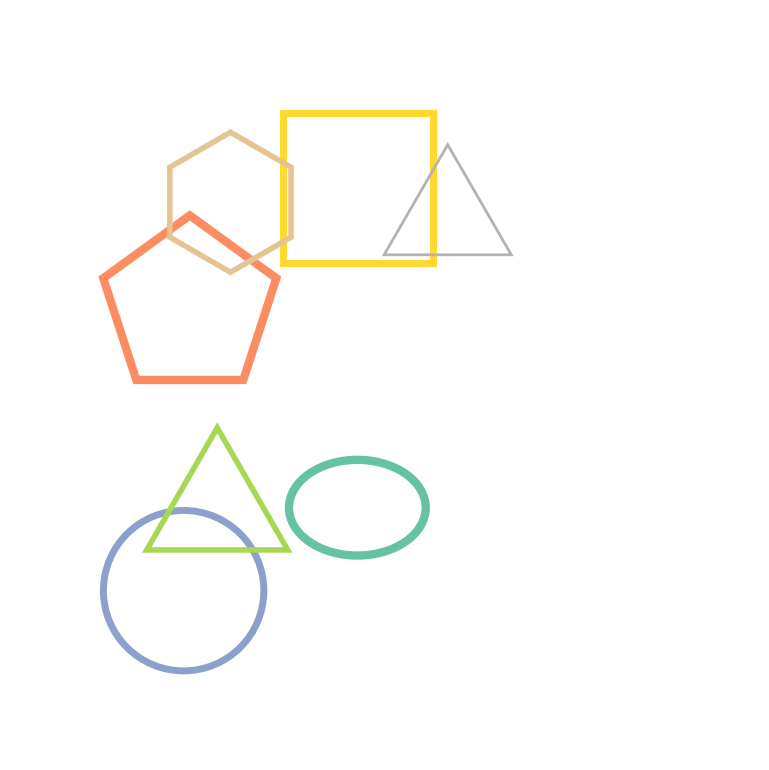[{"shape": "oval", "thickness": 3, "radius": 0.44, "center": [0.464, 0.341]}, {"shape": "pentagon", "thickness": 3, "radius": 0.59, "center": [0.247, 0.602]}, {"shape": "circle", "thickness": 2.5, "radius": 0.52, "center": [0.238, 0.233]}, {"shape": "triangle", "thickness": 2, "radius": 0.53, "center": [0.282, 0.339]}, {"shape": "square", "thickness": 2.5, "radius": 0.49, "center": [0.465, 0.756]}, {"shape": "hexagon", "thickness": 2, "radius": 0.45, "center": [0.299, 0.737]}, {"shape": "triangle", "thickness": 1, "radius": 0.48, "center": [0.581, 0.717]}]